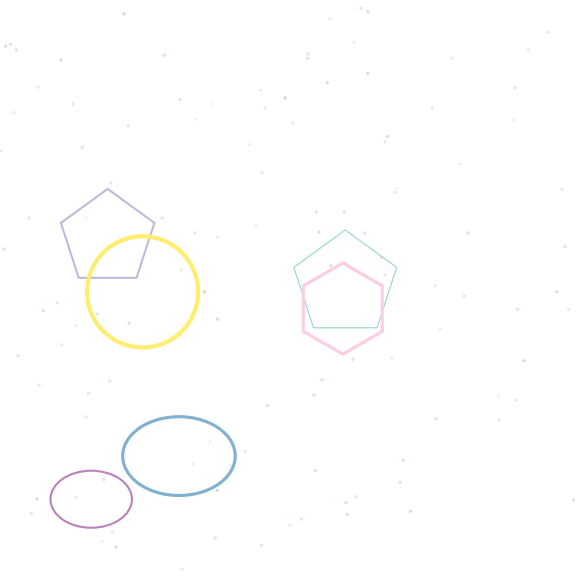[{"shape": "pentagon", "thickness": 0.5, "radius": 0.47, "center": [0.598, 0.507]}, {"shape": "pentagon", "thickness": 1, "radius": 0.43, "center": [0.186, 0.587]}, {"shape": "oval", "thickness": 1.5, "radius": 0.49, "center": [0.31, 0.209]}, {"shape": "hexagon", "thickness": 1.5, "radius": 0.39, "center": [0.594, 0.465]}, {"shape": "oval", "thickness": 1, "radius": 0.35, "center": [0.158, 0.135]}, {"shape": "circle", "thickness": 2, "radius": 0.48, "center": [0.247, 0.494]}]